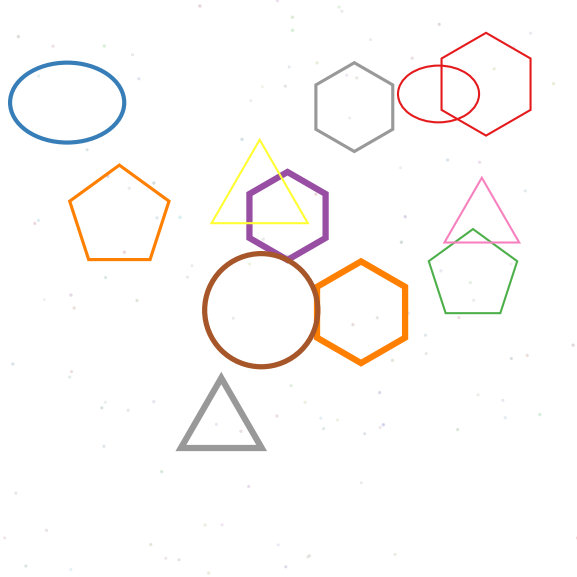[{"shape": "hexagon", "thickness": 1, "radius": 0.44, "center": [0.842, 0.853]}, {"shape": "oval", "thickness": 1, "radius": 0.35, "center": [0.759, 0.836]}, {"shape": "oval", "thickness": 2, "radius": 0.49, "center": [0.116, 0.821]}, {"shape": "pentagon", "thickness": 1, "radius": 0.4, "center": [0.819, 0.522]}, {"shape": "hexagon", "thickness": 3, "radius": 0.38, "center": [0.498, 0.625]}, {"shape": "hexagon", "thickness": 3, "radius": 0.44, "center": [0.625, 0.458]}, {"shape": "pentagon", "thickness": 1.5, "radius": 0.45, "center": [0.207, 0.623]}, {"shape": "triangle", "thickness": 1, "radius": 0.48, "center": [0.45, 0.661]}, {"shape": "circle", "thickness": 2.5, "radius": 0.49, "center": [0.452, 0.462]}, {"shape": "triangle", "thickness": 1, "radius": 0.37, "center": [0.834, 0.617]}, {"shape": "triangle", "thickness": 3, "radius": 0.4, "center": [0.383, 0.264]}, {"shape": "hexagon", "thickness": 1.5, "radius": 0.38, "center": [0.614, 0.814]}]